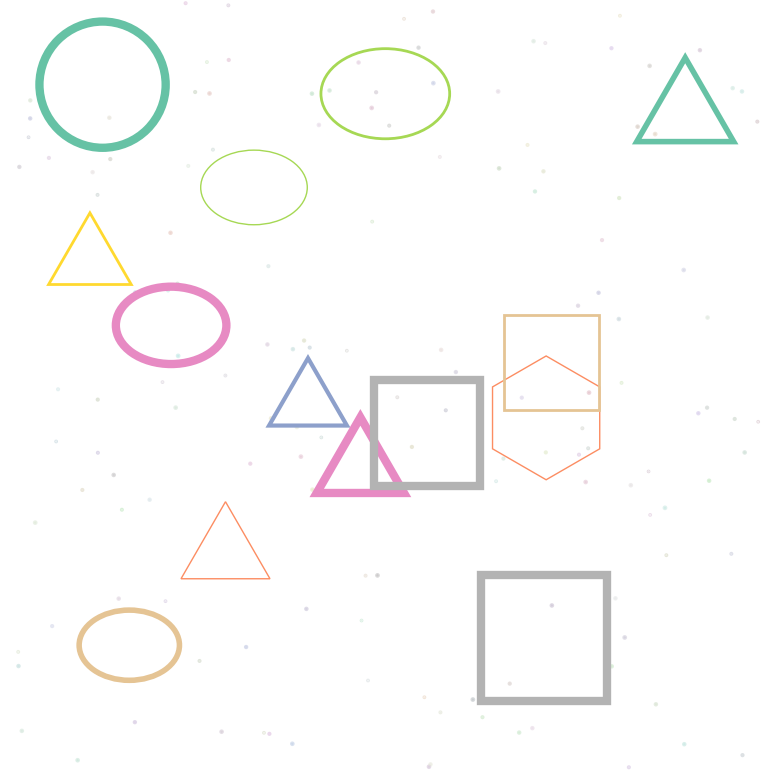[{"shape": "circle", "thickness": 3, "radius": 0.41, "center": [0.133, 0.89]}, {"shape": "triangle", "thickness": 2, "radius": 0.36, "center": [0.89, 0.852]}, {"shape": "hexagon", "thickness": 0.5, "radius": 0.4, "center": [0.709, 0.457]}, {"shape": "triangle", "thickness": 0.5, "radius": 0.33, "center": [0.293, 0.282]}, {"shape": "triangle", "thickness": 1.5, "radius": 0.29, "center": [0.4, 0.477]}, {"shape": "triangle", "thickness": 3, "radius": 0.33, "center": [0.468, 0.392]}, {"shape": "oval", "thickness": 3, "radius": 0.36, "center": [0.222, 0.577]}, {"shape": "oval", "thickness": 1, "radius": 0.42, "center": [0.5, 0.878]}, {"shape": "oval", "thickness": 0.5, "radius": 0.35, "center": [0.33, 0.757]}, {"shape": "triangle", "thickness": 1, "radius": 0.31, "center": [0.117, 0.662]}, {"shape": "oval", "thickness": 2, "radius": 0.33, "center": [0.168, 0.162]}, {"shape": "square", "thickness": 1, "radius": 0.31, "center": [0.716, 0.53]}, {"shape": "square", "thickness": 3, "radius": 0.41, "center": [0.707, 0.171]}, {"shape": "square", "thickness": 3, "radius": 0.34, "center": [0.554, 0.437]}]